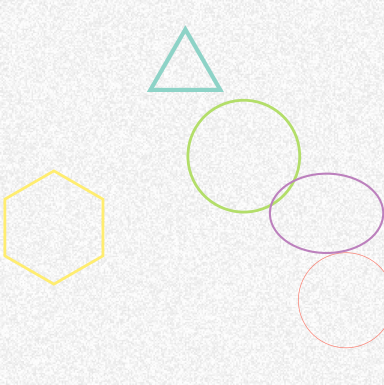[{"shape": "triangle", "thickness": 3, "radius": 0.52, "center": [0.481, 0.819]}, {"shape": "circle", "thickness": 0.5, "radius": 0.62, "center": [0.898, 0.22]}, {"shape": "circle", "thickness": 2, "radius": 0.73, "center": [0.633, 0.594]}, {"shape": "oval", "thickness": 1.5, "radius": 0.74, "center": [0.848, 0.446]}, {"shape": "hexagon", "thickness": 2, "radius": 0.74, "center": [0.14, 0.409]}]